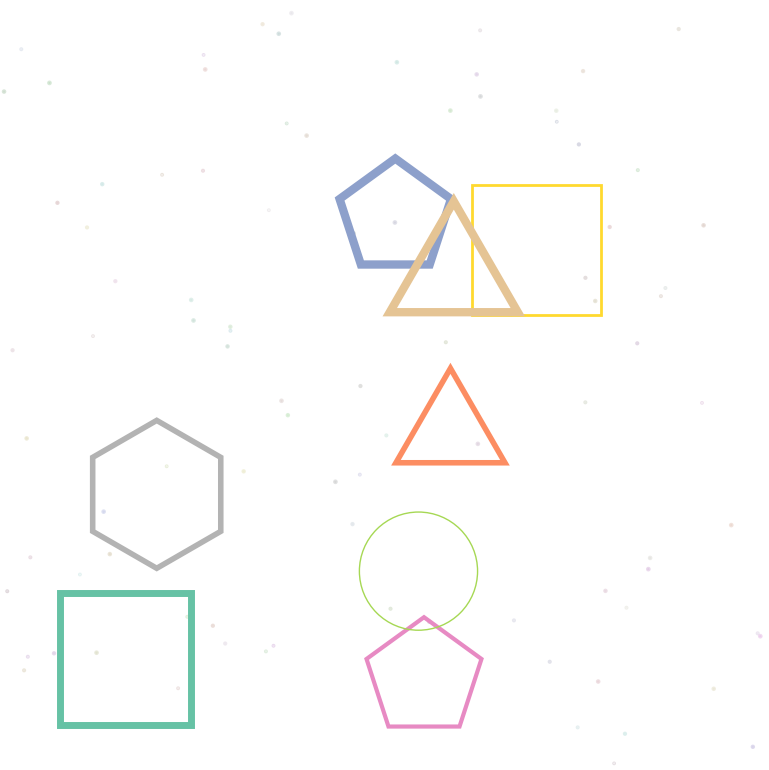[{"shape": "square", "thickness": 2.5, "radius": 0.43, "center": [0.163, 0.144]}, {"shape": "triangle", "thickness": 2, "radius": 0.41, "center": [0.585, 0.44]}, {"shape": "pentagon", "thickness": 3, "radius": 0.38, "center": [0.513, 0.718]}, {"shape": "pentagon", "thickness": 1.5, "radius": 0.39, "center": [0.551, 0.12]}, {"shape": "circle", "thickness": 0.5, "radius": 0.38, "center": [0.543, 0.258]}, {"shape": "square", "thickness": 1, "radius": 0.42, "center": [0.697, 0.675]}, {"shape": "triangle", "thickness": 3, "radius": 0.48, "center": [0.589, 0.643]}, {"shape": "hexagon", "thickness": 2, "radius": 0.48, "center": [0.204, 0.358]}]